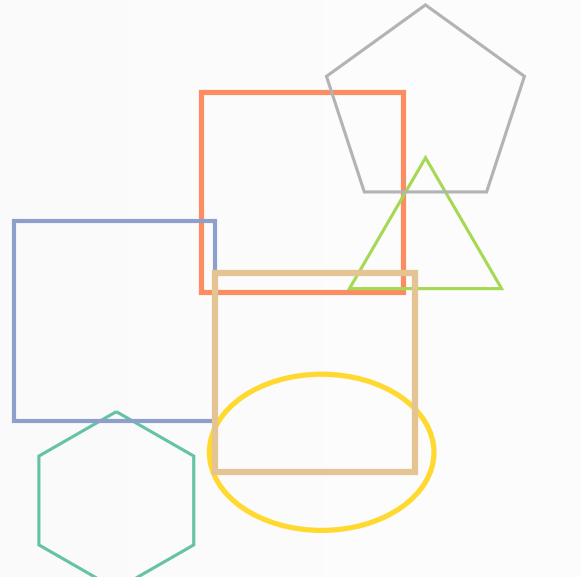[{"shape": "hexagon", "thickness": 1.5, "radius": 0.77, "center": [0.2, 0.132]}, {"shape": "square", "thickness": 2.5, "radius": 0.87, "center": [0.519, 0.666]}, {"shape": "square", "thickness": 2, "radius": 0.87, "center": [0.197, 0.444]}, {"shape": "triangle", "thickness": 1.5, "radius": 0.76, "center": [0.732, 0.575]}, {"shape": "oval", "thickness": 2.5, "radius": 0.97, "center": [0.553, 0.216]}, {"shape": "square", "thickness": 3, "radius": 0.86, "center": [0.542, 0.354]}, {"shape": "pentagon", "thickness": 1.5, "radius": 0.9, "center": [0.732, 0.812]}]